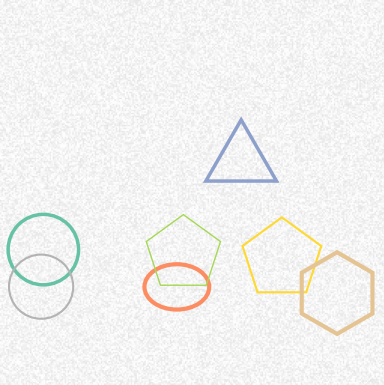[{"shape": "circle", "thickness": 2.5, "radius": 0.46, "center": [0.113, 0.352]}, {"shape": "oval", "thickness": 3, "radius": 0.42, "center": [0.459, 0.255]}, {"shape": "triangle", "thickness": 2.5, "radius": 0.53, "center": [0.626, 0.583]}, {"shape": "pentagon", "thickness": 1, "radius": 0.51, "center": [0.476, 0.341]}, {"shape": "pentagon", "thickness": 1.5, "radius": 0.54, "center": [0.732, 0.328]}, {"shape": "hexagon", "thickness": 3, "radius": 0.53, "center": [0.876, 0.239]}, {"shape": "circle", "thickness": 1.5, "radius": 0.42, "center": [0.107, 0.255]}]